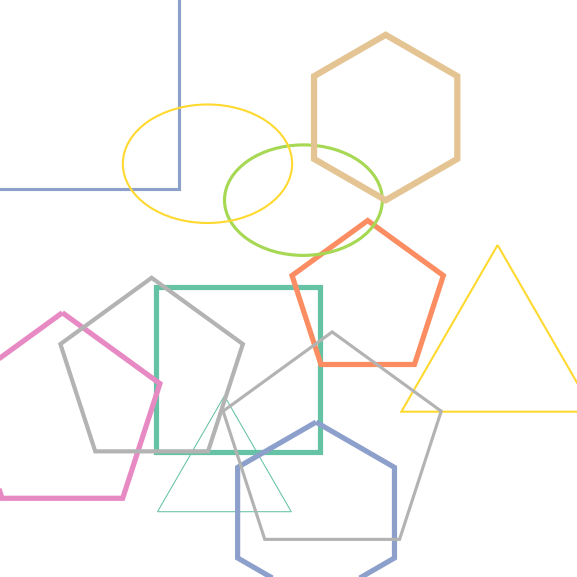[{"shape": "square", "thickness": 2.5, "radius": 0.71, "center": [0.412, 0.359]}, {"shape": "triangle", "thickness": 0.5, "radius": 0.67, "center": [0.389, 0.18]}, {"shape": "pentagon", "thickness": 2.5, "radius": 0.69, "center": [0.637, 0.479]}, {"shape": "square", "thickness": 1.5, "radius": 0.85, "center": [0.139, 0.842]}, {"shape": "hexagon", "thickness": 2.5, "radius": 0.78, "center": [0.547, 0.111]}, {"shape": "pentagon", "thickness": 2.5, "radius": 0.89, "center": [0.108, 0.28]}, {"shape": "oval", "thickness": 1.5, "radius": 0.68, "center": [0.525, 0.653]}, {"shape": "triangle", "thickness": 1, "radius": 0.96, "center": [0.862, 0.382]}, {"shape": "oval", "thickness": 1, "radius": 0.73, "center": [0.359, 0.716]}, {"shape": "hexagon", "thickness": 3, "radius": 0.72, "center": [0.668, 0.796]}, {"shape": "pentagon", "thickness": 2, "radius": 0.83, "center": [0.263, 0.352]}, {"shape": "pentagon", "thickness": 1.5, "radius": 0.99, "center": [0.575, 0.226]}]